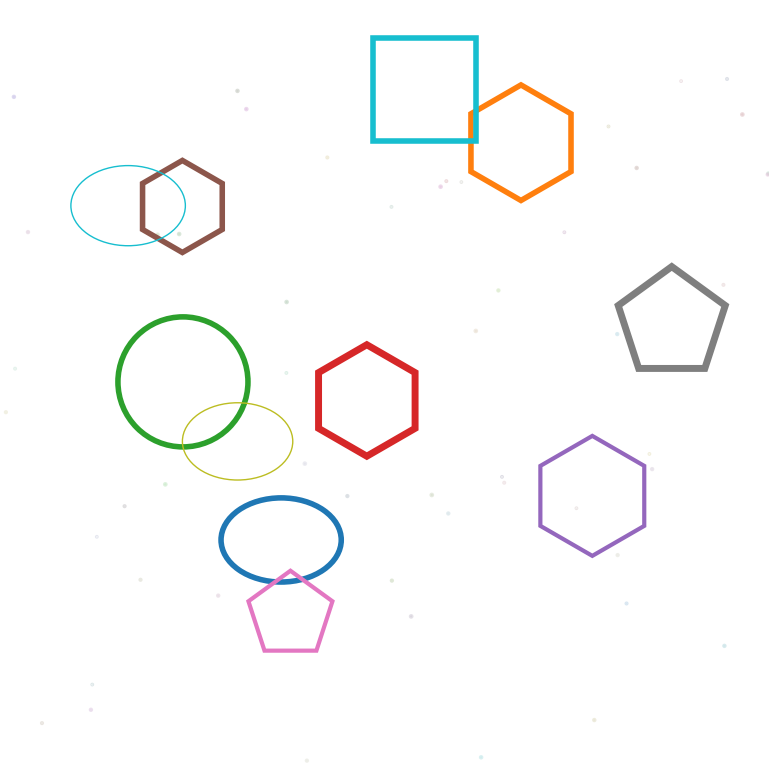[{"shape": "oval", "thickness": 2, "radius": 0.39, "center": [0.365, 0.299]}, {"shape": "hexagon", "thickness": 2, "radius": 0.38, "center": [0.677, 0.815]}, {"shape": "circle", "thickness": 2, "radius": 0.42, "center": [0.238, 0.504]}, {"shape": "hexagon", "thickness": 2.5, "radius": 0.36, "center": [0.476, 0.48]}, {"shape": "hexagon", "thickness": 1.5, "radius": 0.39, "center": [0.769, 0.356]}, {"shape": "hexagon", "thickness": 2, "radius": 0.3, "center": [0.237, 0.732]}, {"shape": "pentagon", "thickness": 1.5, "radius": 0.29, "center": [0.377, 0.201]}, {"shape": "pentagon", "thickness": 2.5, "radius": 0.37, "center": [0.872, 0.581]}, {"shape": "oval", "thickness": 0.5, "radius": 0.36, "center": [0.309, 0.427]}, {"shape": "oval", "thickness": 0.5, "radius": 0.37, "center": [0.166, 0.733]}, {"shape": "square", "thickness": 2, "radius": 0.33, "center": [0.551, 0.883]}]